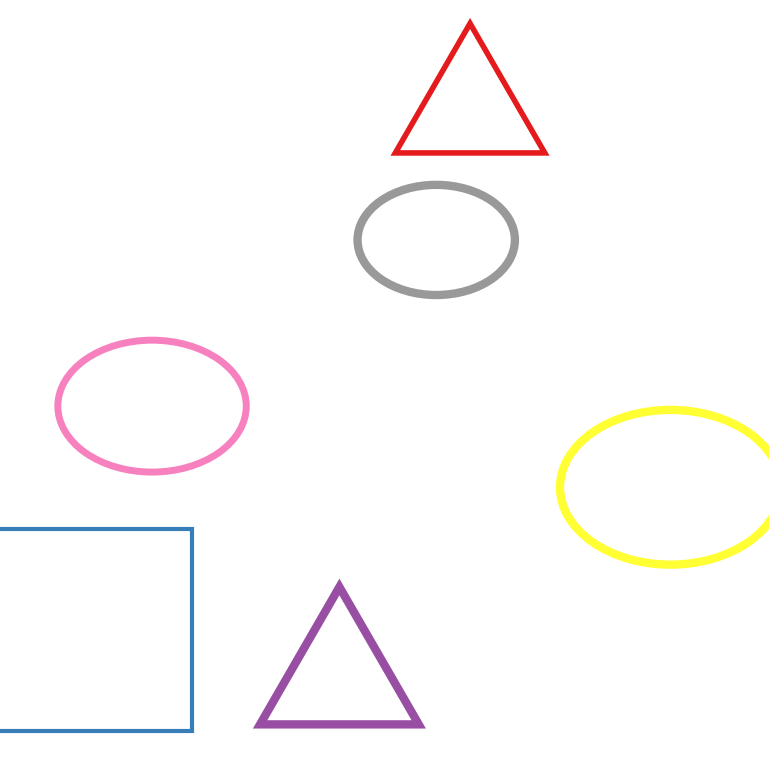[{"shape": "triangle", "thickness": 2, "radius": 0.56, "center": [0.61, 0.857]}, {"shape": "square", "thickness": 1.5, "radius": 0.66, "center": [0.119, 0.182]}, {"shape": "triangle", "thickness": 3, "radius": 0.59, "center": [0.441, 0.119]}, {"shape": "oval", "thickness": 3, "radius": 0.72, "center": [0.871, 0.367]}, {"shape": "oval", "thickness": 2.5, "radius": 0.61, "center": [0.197, 0.473]}, {"shape": "oval", "thickness": 3, "radius": 0.51, "center": [0.567, 0.688]}]